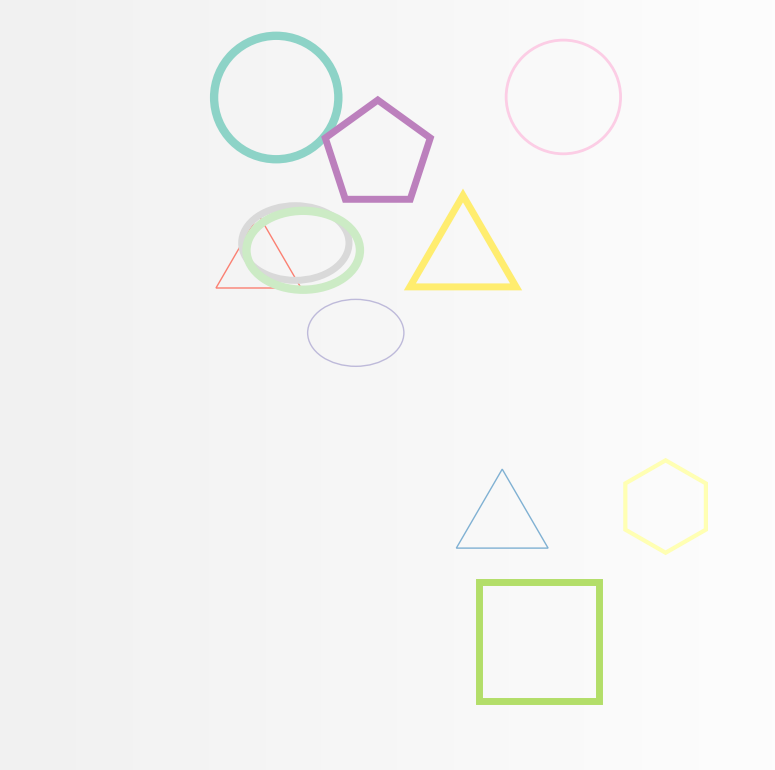[{"shape": "circle", "thickness": 3, "radius": 0.4, "center": [0.356, 0.873]}, {"shape": "hexagon", "thickness": 1.5, "radius": 0.3, "center": [0.859, 0.342]}, {"shape": "oval", "thickness": 0.5, "radius": 0.31, "center": [0.459, 0.568]}, {"shape": "triangle", "thickness": 0.5, "radius": 0.32, "center": [0.334, 0.658]}, {"shape": "triangle", "thickness": 0.5, "radius": 0.34, "center": [0.648, 0.322]}, {"shape": "square", "thickness": 2.5, "radius": 0.39, "center": [0.695, 0.167]}, {"shape": "circle", "thickness": 1, "radius": 0.37, "center": [0.727, 0.874]}, {"shape": "oval", "thickness": 2.5, "radius": 0.35, "center": [0.381, 0.684]}, {"shape": "pentagon", "thickness": 2.5, "radius": 0.36, "center": [0.487, 0.799]}, {"shape": "oval", "thickness": 3, "radius": 0.37, "center": [0.391, 0.675]}, {"shape": "triangle", "thickness": 2.5, "radius": 0.4, "center": [0.597, 0.667]}]